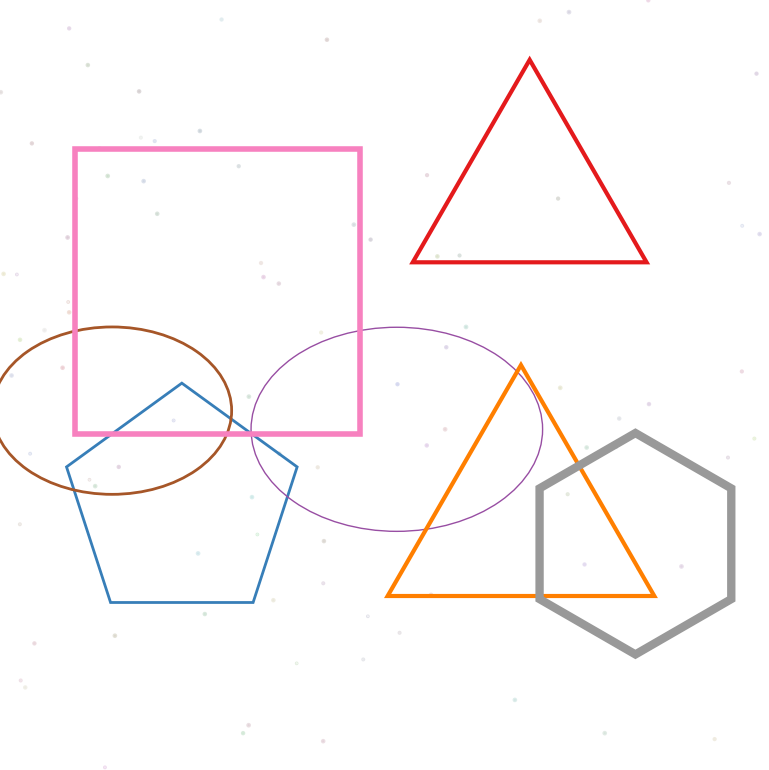[{"shape": "triangle", "thickness": 1.5, "radius": 0.88, "center": [0.688, 0.747]}, {"shape": "pentagon", "thickness": 1, "radius": 0.79, "center": [0.236, 0.345]}, {"shape": "oval", "thickness": 0.5, "radius": 0.95, "center": [0.515, 0.442]}, {"shape": "triangle", "thickness": 1.5, "radius": 1.0, "center": [0.677, 0.326]}, {"shape": "oval", "thickness": 1, "radius": 0.78, "center": [0.146, 0.467]}, {"shape": "square", "thickness": 2, "radius": 0.93, "center": [0.282, 0.622]}, {"shape": "hexagon", "thickness": 3, "radius": 0.72, "center": [0.825, 0.294]}]